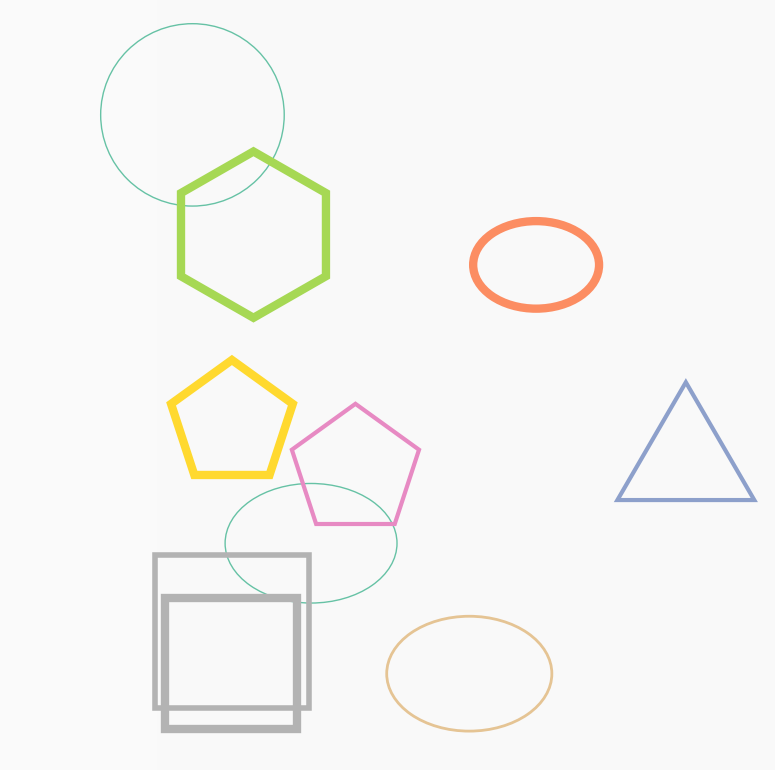[{"shape": "circle", "thickness": 0.5, "radius": 0.59, "center": [0.248, 0.851]}, {"shape": "oval", "thickness": 0.5, "radius": 0.55, "center": [0.401, 0.294]}, {"shape": "oval", "thickness": 3, "radius": 0.41, "center": [0.692, 0.656]}, {"shape": "triangle", "thickness": 1.5, "radius": 0.51, "center": [0.885, 0.402]}, {"shape": "pentagon", "thickness": 1.5, "radius": 0.43, "center": [0.459, 0.389]}, {"shape": "hexagon", "thickness": 3, "radius": 0.54, "center": [0.327, 0.695]}, {"shape": "pentagon", "thickness": 3, "radius": 0.41, "center": [0.299, 0.45]}, {"shape": "oval", "thickness": 1, "radius": 0.53, "center": [0.606, 0.125]}, {"shape": "square", "thickness": 2, "radius": 0.5, "center": [0.3, 0.18]}, {"shape": "square", "thickness": 3, "radius": 0.43, "center": [0.299, 0.138]}]